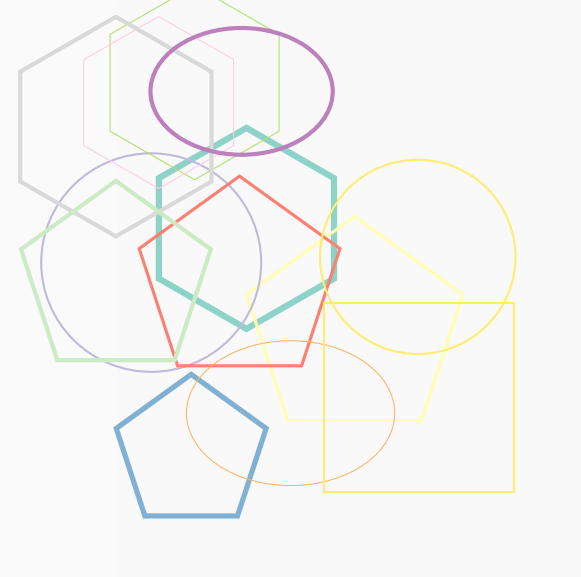[{"shape": "hexagon", "thickness": 3, "radius": 0.87, "center": [0.424, 0.604]}, {"shape": "pentagon", "thickness": 1.5, "radius": 0.98, "center": [0.61, 0.429]}, {"shape": "circle", "thickness": 1, "radius": 0.95, "center": [0.26, 0.544]}, {"shape": "pentagon", "thickness": 1.5, "radius": 0.91, "center": [0.412, 0.513]}, {"shape": "pentagon", "thickness": 2.5, "radius": 0.68, "center": [0.329, 0.215]}, {"shape": "oval", "thickness": 0.5, "radius": 0.9, "center": [0.5, 0.284]}, {"shape": "hexagon", "thickness": 0.5, "radius": 0.84, "center": [0.335, 0.856]}, {"shape": "hexagon", "thickness": 0.5, "radius": 0.74, "center": [0.273, 0.822]}, {"shape": "hexagon", "thickness": 2, "radius": 0.95, "center": [0.199, 0.78]}, {"shape": "oval", "thickness": 2, "radius": 0.78, "center": [0.416, 0.841]}, {"shape": "pentagon", "thickness": 2, "radius": 0.86, "center": [0.199, 0.514]}, {"shape": "square", "thickness": 1, "radius": 0.82, "center": [0.721, 0.311]}, {"shape": "circle", "thickness": 1, "radius": 0.84, "center": [0.719, 0.554]}]